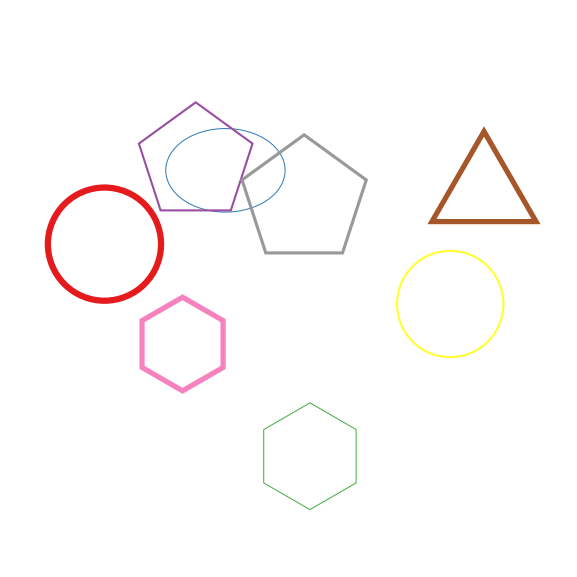[{"shape": "circle", "thickness": 3, "radius": 0.49, "center": [0.181, 0.576]}, {"shape": "oval", "thickness": 0.5, "radius": 0.52, "center": [0.39, 0.704]}, {"shape": "hexagon", "thickness": 0.5, "radius": 0.46, "center": [0.537, 0.209]}, {"shape": "pentagon", "thickness": 1, "radius": 0.52, "center": [0.339, 0.719]}, {"shape": "circle", "thickness": 1, "radius": 0.46, "center": [0.78, 0.473]}, {"shape": "triangle", "thickness": 2.5, "radius": 0.52, "center": [0.838, 0.667]}, {"shape": "hexagon", "thickness": 2.5, "radius": 0.41, "center": [0.316, 0.403]}, {"shape": "pentagon", "thickness": 1.5, "radius": 0.57, "center": [0.527, 0.653]}]